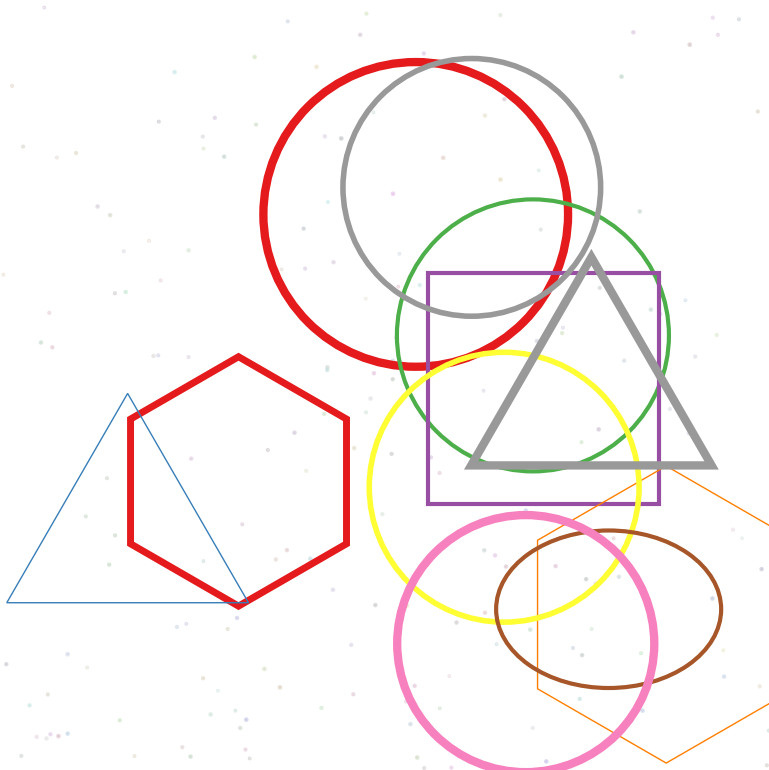[{"shape": "hexagon", "thickness": 2.5, "radius": 0.81, "center": [0.31, 0.375]}, {"shape": "circle", "thickness": 3, "radius": 0.99, "center": [0.54, 0.722]}, {"shape": "triangle", "thickness": 0.5, "radius": 0.91, "center": [0.166, 0.308]}, {"shape": "circle", "thickness": 1.5, "radius": 0.88, "center": [0.692, 0.564]}, {"shape": "square", "thickness": 1.5, "radius": 0.75, "center": [0.706, 0.495]}, {"shape": "hexagon", "thickness": 0.5, "radius": 0.96, "center": [0.865, 0.202]}, {"shape": "circle", "thickness": 2, "radius": 0.88, "center": [0.655, 0.367]}, {"shape": "oval", "thickness": 1.5, "radius": 0.73, "center": [0.79, 0.209]}, {"shape": "circle", "thickness": 3, "radius": 0.83, "center": [0.683, 0.164]}, {"shape": "triangle", "thickness": 3, "radius": 0.9, "center": [0.768, 0.486]}, {"shape": "circle", "thickness": 2, "radius": 0.84, "center": [0.613, 0.757]}]